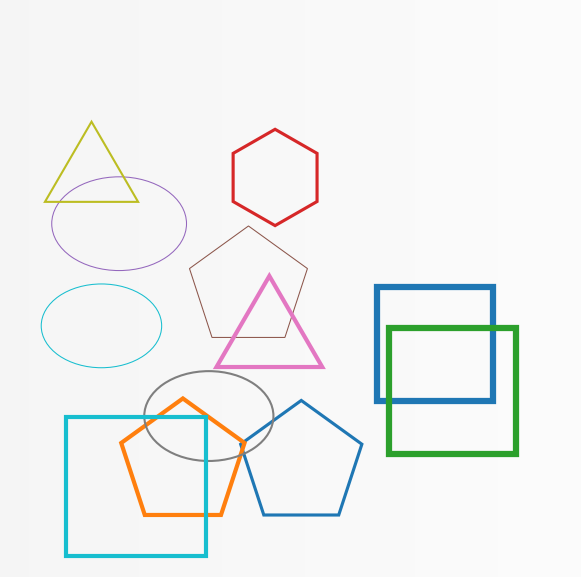[{"shape": "square", "thickness": 3, "radius": 0.5, "center": [0.748, 0.404]}, {"shape": "pentagon", "thickness": 1.5, "radius": 0.55, "center": [0.518, 0.196]}, {"shape": "pentagon", "thickness": 2, "radius": 0.56, "center": [0.315, 0.198]}, {"shape": "square", "thickness": 3, "radius": 0.55, "center": [0.778, 0.323]}, {"shape": "hexagon", "thickness": 1.5, "radius": 0.42, "center": [0.473, 0.692]}, {"shape": "oval", "thickness": 0.5, "radius": 0.58, "center": [0.205, 0.612]}, {"shape": "pentagon", "thickness": 0.5, "radius": 0.53, "center": [0.427, 0.501]}, {"shape": "triangle", "thickness": 2, "radius": 0.53, "center": [0.463, 0.416]}, {"shape": "oval", "thickness": 1, "radius": 0.56, "center": [0.359, 0.279]}, {"shape": "triangle", "thickness": 1, "radius": 0.46, "center": [0.157, 0.696]}, {"shape": "square", "thickness": 2, "radius": 0.6, "center": [0.234, 0.157]}, {"shape": "oval", "thickness": 0.5, "radius": 0.52, "center": [0.175, 0.435]}]